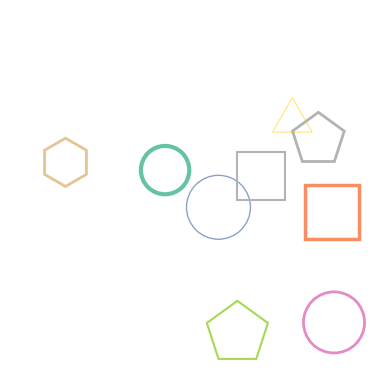[{"shape": "circle", "thickness": 3, "radius": 0.31, "center": [0.429, 0.558]}, {"shape": "square", "thickness": 2.5, "radius": 0.35, "center": [0.862, 0.449]}, {"shape": "circle", "thickness": 1, "radius": 0.42, "center": [0.567, 0.462]}, {"shape": "circle", "thickness": 2, "radius": 0.4, "center": [0.868, 0.163]}, {"shape": "pentagon", "thickness": 1.5, "radius": 0.42, "center": [0.617, 0.135]}, {"shape": "triangle", "thickness": 0.5, "radius": 0.3, "center": [0.759, 0.687]}, {"shape": "hexagon", "thickness": 2, "radius": 0.31, "center": [0.17, 0.578]}, {"shape": "square", "thickness": 1.5, "radius": 0.31, "center": [0.678, 0.544]}, {"shape": "pentagon", "thickness": 2, "radius": 0.35, "center": [0.827, 0.638]}]